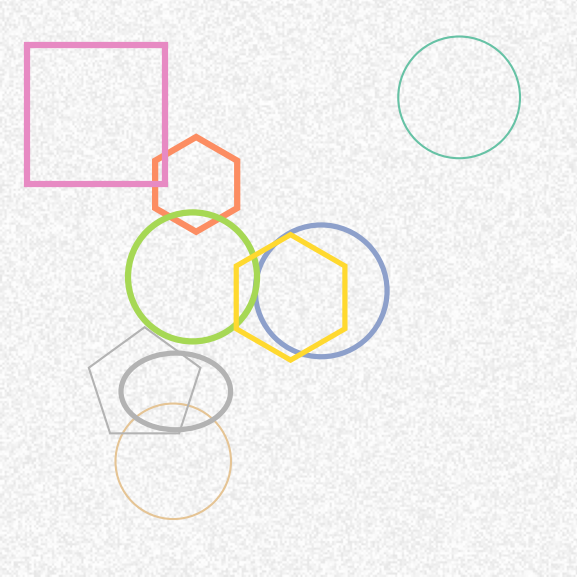[{"shape": "circle", "thickness": 1, "radius": 0.53, "center": [0.795, 0.831]}, {"shape": "hexagon", "thickness": 3, "radius": 0.41, "center": [0.34, 0.68]}, {"shape": "circle", "thickness": 2.5, "radius": 0.57, "center": [0.556, 0.495]}, {"shape": "square", "thickness": 3, "radius": 0.6, "center": [0.166, 0.801]}, {"shape": "circle", "thickness": 3, "radius": 0.56, "center": [0.333, 0.52]}, {"shape": "hexagon", "thickness": 2.5, "radius": 0.54, "center": [0.503, 0.484]}, {"shape": "circle", "thickness": 1, "radius": 0.5, "center": [0.3, 0.2]}, {"shape": "pentagon", "thickness": 1, "radius": 0.51, "center": [0.25, 0.331]}, {"shape": "oval", "thickness": 2.5, "radius": 0.47, "center": [0.304, 0.321]}]